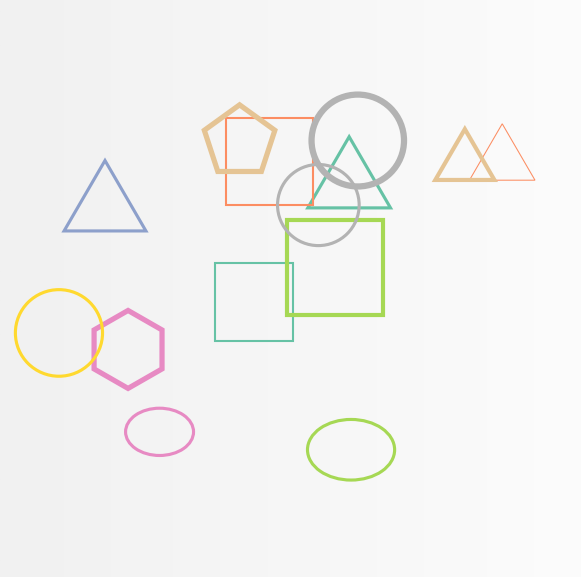[{"shape": "square", "thickness": 1, "radius": 0.34, "center": [0.437, 0.475]}, {"shape": "triangle", "thickness": 1.5, "radius": 0.41, "center": [0.601, 0.68]}, {"shape": "triangle", "thickness": 0.5, "radius": 0.33, "center": [0.864, 0.72]}, {"shape": "square", "thickness": 1, "radius": 0.37, "center": [0.464, 0.719]}, {"shape": "triangle", "thickness": 1.5, "radius": 0.41, "center": [0.181, 0.64]}, {"shape": "hexagon", "thickness": 2.5, "radius": 0.34, "center": [0.22, 0.394]}, {"shape": "oval", "thickness": 1.5, "radius": 0.29, "center": [0.275, 0.251]}, {"shape": "square", "thickness": 2, "radius": 0.41, "center": [0.577, 0.537]}, {"shape": "oval", "thickness": 1.5, "radius": 0.37, "center": [0.604, 0.22]}, {"shape": "circle", "thickness": 1.5, "radius": 0.37, "center": [0.101, 0.423]}, {"shape": "pentagon", "thickness": 2.5, "radius": 0.32, "center": [0.412, 0.754]}, {"shape": "triangle", "thickness": 2, "radius": 0.29, "center": [0.8, 0.717]}, {"shape": "circle", "thickness": 1.5, "radius": 0.35, "center": [0.548, 0.644]}, {"shape": "circle", "thickness": 3, "radius": 0.4, "center": [0.616, 0.756]}]